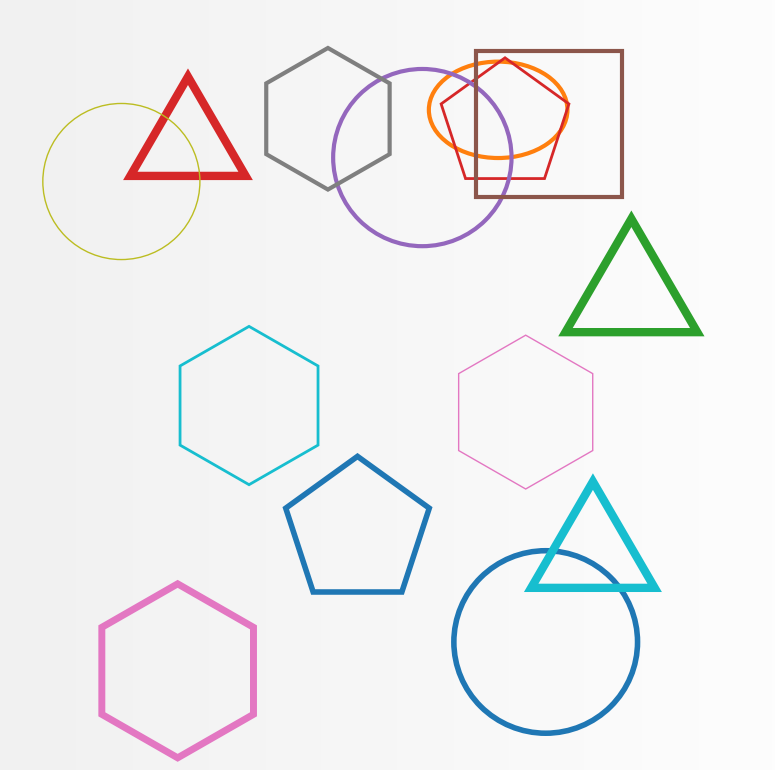[{"shape": "circle", "thickness": 2, "radius": 0.59, "center": [0.704, 0.166]}, {"shape": "pentagon", "thickness": 2, "radius": 0.49, "center": [0.461, 0.31]}, {"shape": "oval", "thickness": 1.5, "radius": 0.45, "center": [0.643, 0.857]}, {"shape": "triangle", "thickness": 3, "radius": 0.49, "center": [0.815, 0.618]}, {"shape": "triangle", "thickness": 3, "radius": 0.43, "center": [0.243, 0.814]}, {"shape": "pentagon", "thickness": 1, "radius": 0.43, "center": [0.652, 0.838]}, {"shape": "circle", "thickness": 1.5, "radius": 0.58, "center": [0.545, 0.795]}, {"shape": "square", "thickness": 1.5, "radius": 0.47, "center": [0.708, 0.839]}, {"shape": "hexagon", "thickness": 2.5, "radius": 0.56, "center": [0.229, 0.129]}, {"shape": "hexagon", "thickness": 0.5, "radius": 0.5, "center": [0.678, 0.465]}, {"shape": "hexagon", "thickness": 1.5, "radius": 0.46, "center": [0.423, 0.846]}, {"shape": "circle", "thickness": 0.5, "radius": 0.51, "center": [0.157, 0.764]}, {"shape": "triangle", "thickness": 3, "radius": 0.46, "center": [0.765, 0.283]}, {"shape": "hexagon", "thickness": 1, "radius": 0.51, "center": [0.321, 0.473]}]